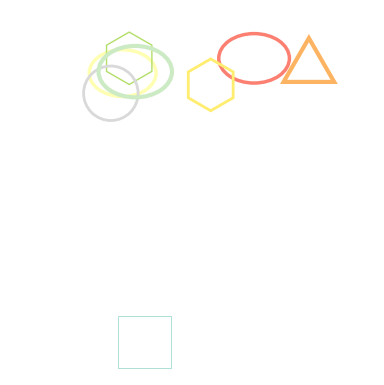[{"shape": "square", "thickness": 0.5, "radius": 0.34, "center": [0.375, 0.111]}, {"shape": "oval", "thickness": 2.5, "radius": 0.43, "center": [0.319, 0.81]}, {"shape": "oval", "thickness": 2.5, "radius": 0.46, "center": [0.66, 0.849]}, {"shape": "triangle", "thickness": 3, "radius": 0.38, "center": [0.802, 0.825]}, {"shape": "hexagon", "thickness": 1, "radius": 0.34, "center": [0.336, 0.849]}, {"shape": "circle", "thickness": 2, "radius": 0.35, "center": [0.288, 0.758]}, {"shape": "oval", "thickness": 3, "radius": 0.48, "center": [0.351, 0.814]}, {"shape": "hexagon", "thickness": 2, "radius": 0.34, "center": [0.547, 0.78]}]